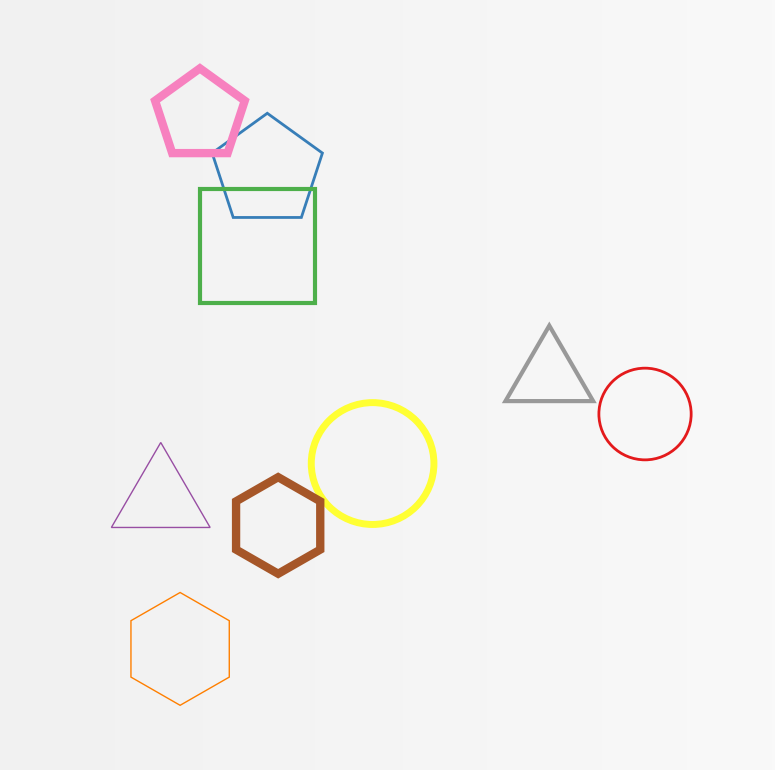[{"shape": "circle", "thickness": 1, "radius": 0.3, "center": [0.832, 0.462]}, {"shape": "pentagon", "thickness": 1, "radius": 0.37, "center": [0.345, 0.778]}, {"shape": "square", "thickness": 1.5, "radius": 0.37, "center": [0.332, 0.681]}, {"shape": "triangle", "thickness": 0.5, "radius": 0.37, "center": [0.207, 0.352]}, {"shape": "hexagon", "thickness": 0.5, "radius": 0.37, "center": [0.232, 0.157]}, {"shape": "circle", "thickness": 2.5, "radius": 0.4, "center": [0.481, 0.398]}, {"shape": "hexagon", "thickness": 3, "radius": 0.31, "center": [0.359, 0.318]}, {"shape": "pentagon", "thickness": 3, "radius": 0.3, "center": [0.258, 0.85]}, {"shape": "triangle", "thickness": 1.5, "radius": 0.33, "center": [0.709, 0.512]}]